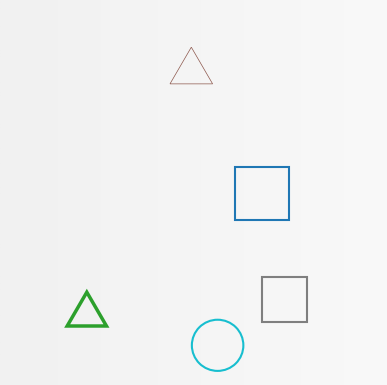[{"shape": "square", "thickness": 1.5, "radius": 0.35, "center": [0.676, 0.497]}, {"shape": "triangle", "thickness": 2.5, "radius": 0.29, "center": [0.224, 0.183]}, {"shape": "triangle", "thickness": 0.5, "radius": 0.32, "center": [0.494, 0.814]}, {"shape": "square", "thickness": 1.5, "radius": 0.29, "center": [0.733, 0.222]}, {"shape": "circle", "thickness": 1.5, "radius": 0.33, "center": [0.562, 0.103]}]